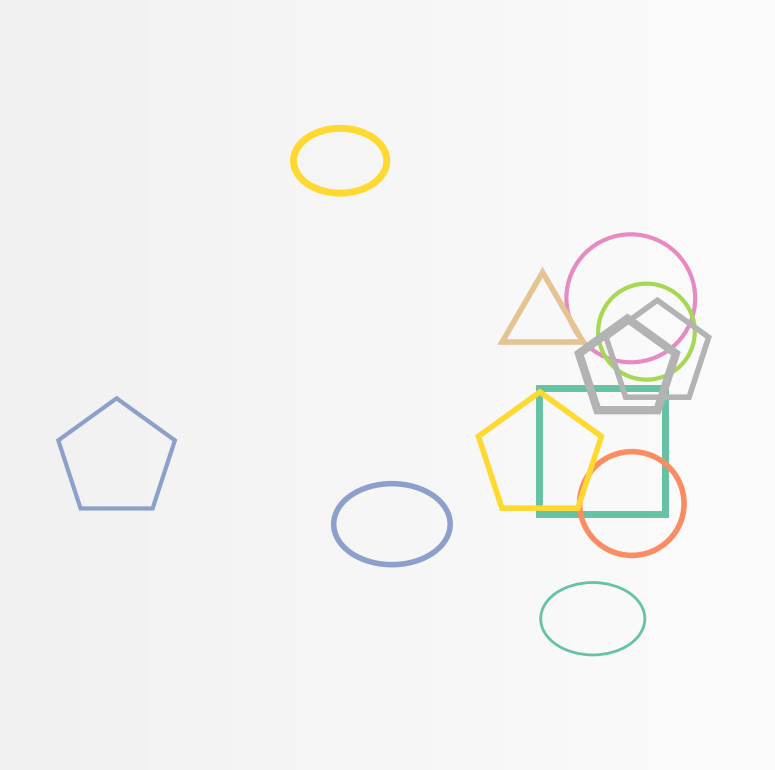[{"shape": "oval", "thickness": 1, "radius": 0.34, "center": [0.765, 0.196]}, {"shape": "square", "thickness": 2.5, "radius": 0.41, "center": [0.777, 0.414]}, {"shape": "circle", "thickness": 2, "radius": 0.34, "center": [0.815, 0.346]}, {"shape": "pentagon", "thickness": 1.5, "radius": 0.4, "center": [0.15, 0.404]}, {"shape": "oval", "thickness": 2, "radius": 0.38, "center": [0.506, 0.319]}, {"shape": "circle", "thickness": 1.5, "radius": 0.42, "center": [0.814, 0.613]}, {"shape": "circle", "thickness": 1.5, "radius": 0.31, "center": [0.834, 0.569]}, {"shape": "pentagon", "thickness": 2, "radius": 0.42, "center": [0.697, 0.408]}, {"shape": "oval", "thickness": 2.5, "radius": 0.3, "center": [0.439, 0.791]}, {"shape": "triangle", "thickness": 2, "radius": 0.3, "center": [0.7, 0.586]}, {"shape": "pentagon", "thickness": 2, "radius": 0.35, "center": [0.848, 0.54]}, {"shape": "pentagon", "thickness": 3, "radius": 0.33, "center": [0.81, 0.521]}]